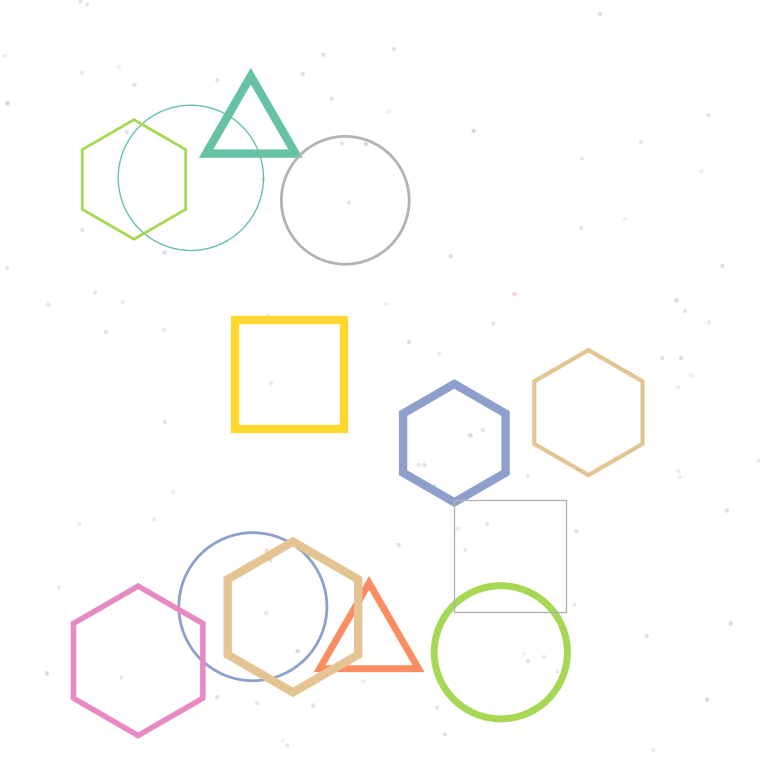[{"shape": "triangle", "thickness": 3, "radius": 0.34, "center": [0.326, 0.834]}, {"shape": "circle", "thickness": 0.5, "radius": 0.47, "center": [0.248, 0.769]}, {"shape": "triangle", "thickness": 2.5, "radius": 0.37, "center": [0.479, 0.169]}, {"shape": "hexagon", "thickness": 3, "radius": 0.38, "center": [0.59, 0.425]}, {"shape": "circle", "thickness": 1, "radius": 0.48, "center": [0.328, 0.212]}, {"shape": "hexagon", "thickness": 2, "radius": 0.49, "center": [0.179, 0.142]}, {"shape": "hexagon", "thickness": 1, "radius": 0.39, "center": [0.174, 0.767]}, {"shape": "circle", "thickness": 2.5, "radius": 0.43, "center": [0.65, 0.153]}, {"shape": "square", "thickness": 3, "radius": 0.35, "center": [0.375, 0.513]}, {"shape": "hexagon", "thickness": 3, "radius": 0.49, "center": [0.38, 0.199]}, {"shape": "hexagon", "thickness": 1.5, "radius": 0.41, "center": [0.764, 0.464]}, {"shape": "square", "thickness": 0.5, "radius": 0.36, "center": [0.662, 0.278]}, {"shape": "circle", "thickness": 1, "radius": 0.42, "center": [0.448, 0.74]}]